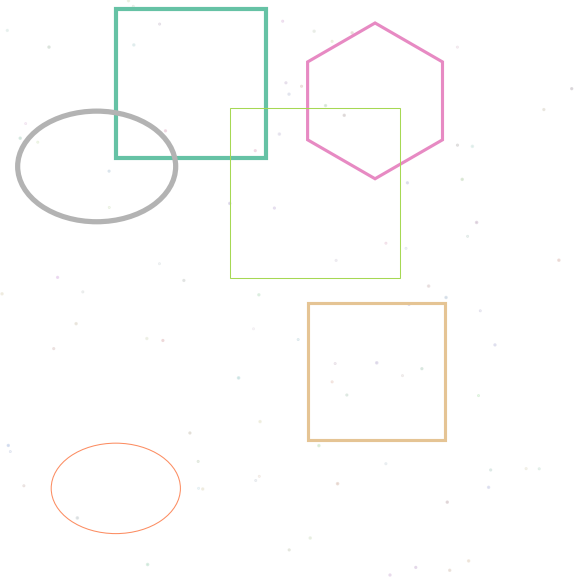[{"shape": "square", "thickness": 2, "radius": 0.65, "center": [0.33, 0.854]}, {"shape": "oval", "thickness": 0.5, "radius": 0.56, "center": [0.201, 0.153]}, {"shape": "hexagon", "thickness": 1.5, "radius": 0.67, "center": [0.649, 0.824]}, {"shape": "square", "thickness": 0.5, "radius": 0.74, "center": [0.545, 0.664]}, {"shape": "square", "thickness": 1.5, "radius": 0.59, "center": [0.651, 0.356]}, {"shape": "oval", "thickness": 2.5, "radius": 0.68, "center": [0.167, 0.711]}]